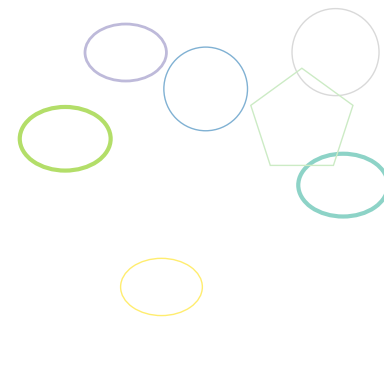[{"shape": "oval", "thickness": 3, "radius": 0.58, "center": [0.891, 0.519]}, {"shape": "oval", "thickness": 2, "radius": 0.53, "center": [0.327, 0.864]}, {"shape": "circle", "thickness": 1, "radius": 0.54, "center": [0.534, 0.769]}, {"shape": "oval", "thickness": 3, "radius": 0.59, "center": [0.169, 0.64]}, {"shape": "circle", "thickness": 1, "radius": 0.57, "center": [0.872, 0.865]}, {"shape": "pentagon", "thickness": 1, "radius": 0.7, "center": [0.784, 0.683]}, {"shape": "oval", "thickness": 1, "radius": 0.53, "center": [0.419, 0.255]}]